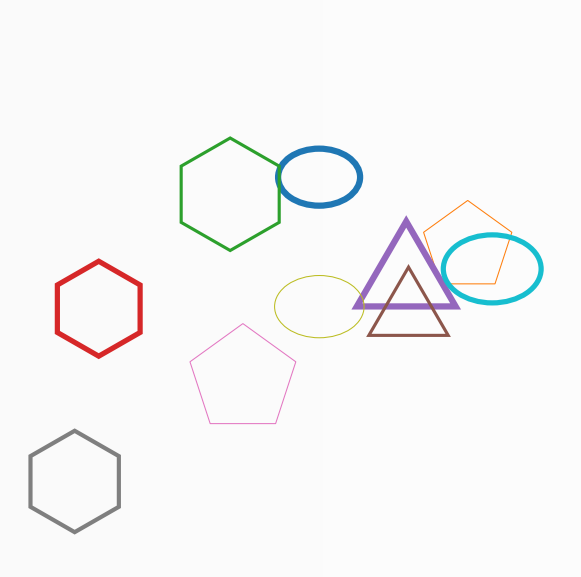[{"shape": "oval", "thickness": 3, "radius": 0.35, "center": [0.549, 0.692]}, {"shape": "pentagon", "thickness": 0.5, "radius": 0.4, "center": [0.805, 0.572]}, {"shape": "hexagon", "thickness": 1.5, "radius": 0.49, "center": [0.396, 0.663]}, {"shape": "hexagon", "thickness": 2.5, "radius": 0.41, "center": [0.17, 0.465]}, {"shape": "triangle", "thickness": 3, "radius": 0.49, "center": [0.699, 0.518]}, {"shape": "triangle", "thickness": 1.5, "radius": 0.39, "center": [0.703, 0.458]}, {"shape": "pentagon", "thickness": 0.5, "radius": 0.48, "center": [0.418, 0.343]}, {"shape": "hexagon", "thickness": 2, "radius": 0.44, "center": [0.128, 0.165]}, {"shape": "oval", "thickness": 0.5, "radius": 0.38, "center": [0.549, 0.468]}, {"shape": "oval", "thickness": 2.5, "radius": 0.42, "center": [0.847, 0.534]}]